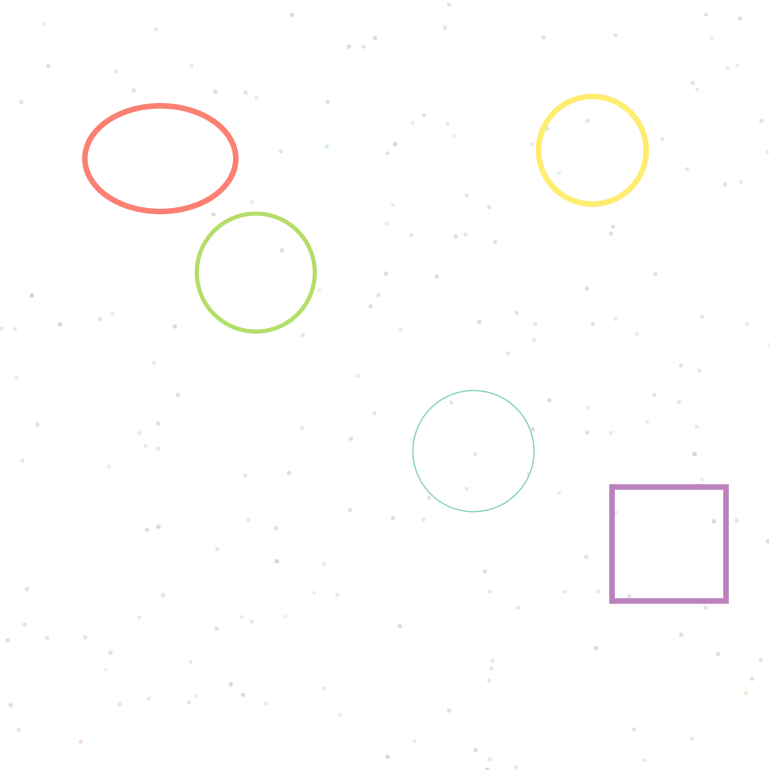[{"shape": "circle", "thickness": 0.5, "radius": 0.39, "center": [0.615, 0.414]}, {"shape": "oval", "thickness": 2, "radius": 0.49, "center": [0.208, 0.794]}, {"shape": "circle", "thickness": 1.5, "radius": 0.38, "center": [0.332, 0.646]}, {"shape": "square", "thickness": 2, "radius": 0.37, "center": [0.869, 0.294]}, {"shape": "circle", "thickness": 2, "radius": 0.35, "center": [0.769, 0.805]}]